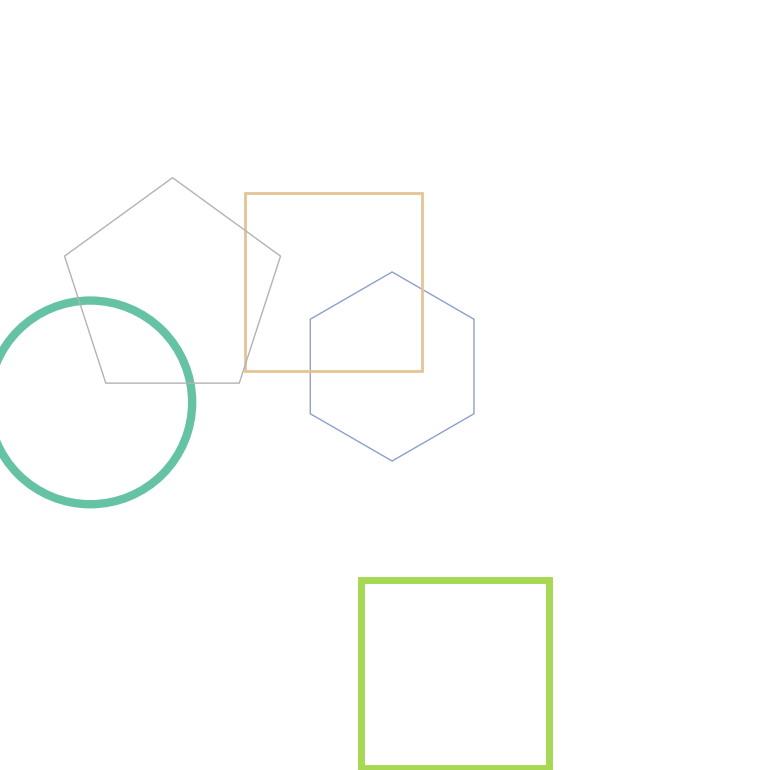[{"shape": "circle", "thickness": 3, "radius": 0.66, "center": [0.117, 0.477]}, {"shape": "hexagon", "thickness": 0.5, "radius": 0.61, "center": [0.509, 0.524]}, {"shape": "square", "thickness": 2.5, "radius": 0.61, "center": [0.591, 0.125]}, {"shape": "square", "thickness": 1, "radius": 0.58, "center": [0.433, 0.634]}, {"shape": "pentagon", "thickness": 0.5, "radius": 0.74, "center": [0.224, 0.622]}]